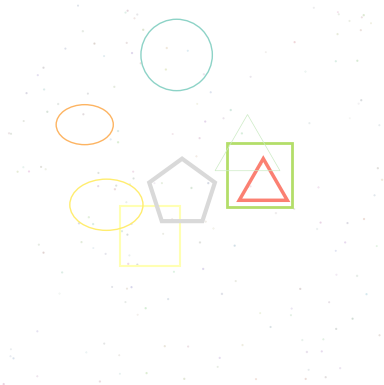[{"shape": "circle", "thickness": 1, "radius": 0.46, "center": [0.459, 0.857]}, {"shape": "square", "thickness": 1.5, "radius": 0.39, "center": [0.39, 0.387]}, {"shape": "triangle", "thickness": 2.5, "radius": 0.36, "center": [0.684, 0.516]}, {"shape": "oval", "thickness": 1, "radius": 0.37, "center": [0.22, 0.676]}, {"shape": "square", "thickness": 2, "radius": 0.42, "center": [0.674, 0.546]}, {"shape": "pentagon", "thickness": 3, "radius": 0.45, "center": [0.473, 0.498]}, {"shape": "triangle", "thickness": 0.5, "radius": 0.49, "center": [0.643, 0.605]}, {"shape": "oval", "thickness": 1, "radius": 0.48, "center": [0.276, 0.468]}]